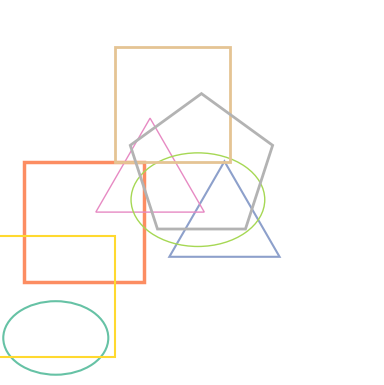[{"shape": "oval", "thickness": 1.5, "radius": 0.68, "center": [0.145, 0.122]}, {"shape": "square", "thickness": 2.5, "radius": 0.78, "center": [0.217, 0.424]}, {"shape": "triangle", "thickness": 1.5, "radius": 0.83, "center": [0.583, 0.416]}, {"shape": "triangle", "thickness": 1, "radius": 0.81, "center": [0.39, 0.53]}, {"shape": "oval", "thickness": 1, "radius": 0.87, "center": [0.514, 0.481]}, {"shape": "square", "thickness": 1.5, "radius": 0.79, "center": [0.142, 0.229]}, {"shape": "square", "thickness": 2, "radius": 0.75, "center": [0.449, 0.728]}, {"shape": "pentagon", "thickness": 2, "radius": 0.97, "center": [0.523, 0.562]}]